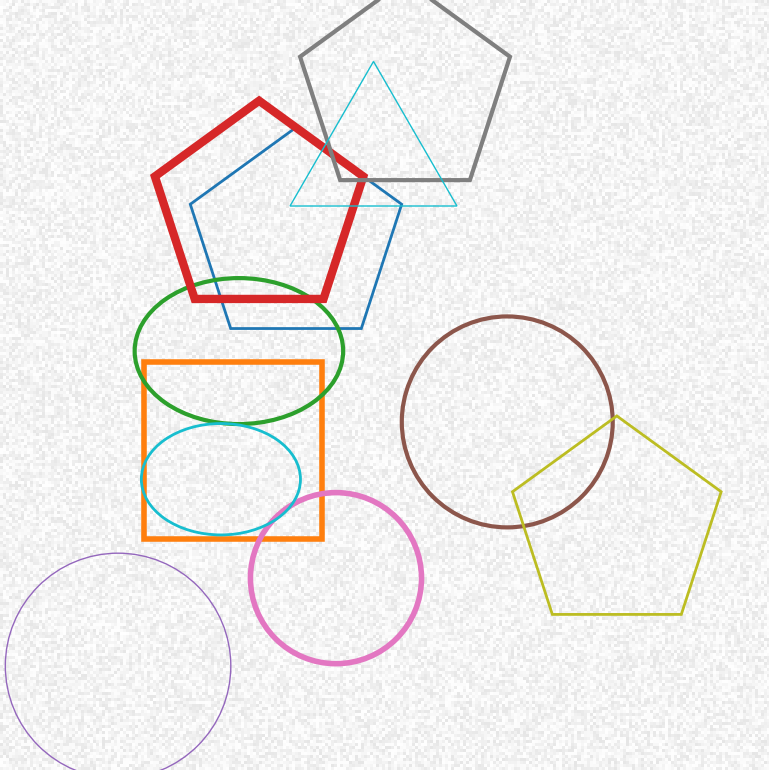[{"shape": "pentagon", "thickness": 1, "radius": 0.72, "center": [0.384, 0.69]}, {"shape": "square", "thickness": 2, "radius": 0.58, "center": [0.303, 0.415]}, {"shape": "oval", "thickness": 1.5, "radius": 0.68, "center": [0.31, 0.544]}, {"shape": "pentagon", "thickness": 3, "radius": 0.71, "center": [0.336, 0.727]}, {"shape": "circle", "thickness": 0.5, "radius": 0.73, "center": [0.153, 0.135]}, {"shape": "circle", "thickness": 1.5, "radius": 0.68, "center": [0.659, 0.452]}, {"shape": "circle", "thickness": 2, "radius": 0.56, "center": [0.436, 0.249]}, {"shape": "pentagon", "thickness": 1.5, "radius": 0.72, "center": [0.526, 0.882]}, {"shape": "pentagon", "thickness": 1, "radius": 0.71, "center": [0.801, 0.317]}, {"shape": "oval", "thickness": 1, "radius": 0.52, "center": [0.287, 0.378]}, {"shape": "triangle", "thickness": 0.5, "radius": 0.63, "center": [0.485, 0.795]}]